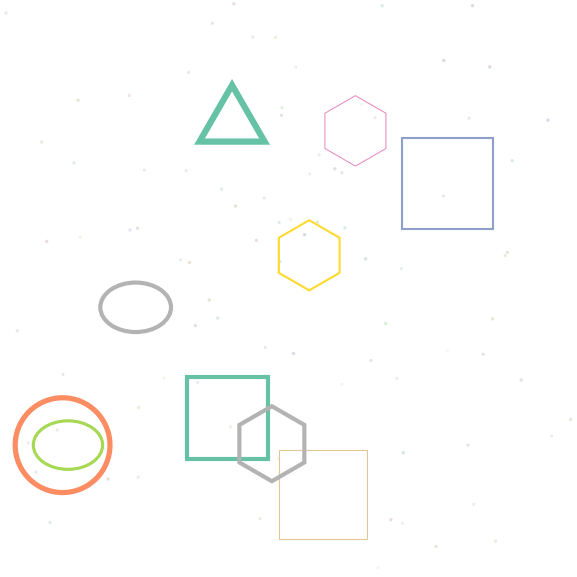[{"shape": "square", "thickness": 2, "radius": 0.35, "center": [0.394, 0.275]}, {"shape": "triangle", "thickness": 3, "radius": 0.33, "center": [0.402, 0.786]}, {"shape": "circle", "thickness": 2.5, "radius": 0.41, "center": [0.108, 0.228]}, {"shape": "square", "thickness": 1, "radius": 0.39, "center": [0.774, 0.682]}, {"shape": "hexagon", "thickness": 0.5, "radius": 0.3, "center": [0.615, 0.773]}, {"shape": "oval", "thickness": 1.5, "radius": 0.3, "center": [0.118, 0.228]}, {"shape": "hexagon", "thickness": 1, "radius": 0.3, "center": [0.535, 0.557]}, {"shape": "square", "thickness": 0.5, "radius": 0.38, "center": [0.56, 0.143]}, {"shape": "hexagon", "thickness": 2, "radius": 0.32, "center": [0.471, 0.231]}, {"shape": "oval", "thickness": 2, "radius": 0.31, "center": [0.235, 0.467]}]